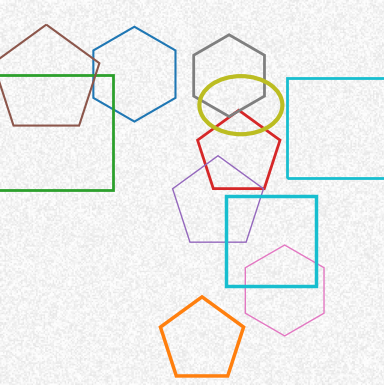[{"shape": "hexagon", "thickness": 1.5, "radius": 0.62, "center": [0.349, 0.807]}, {"shape": "pentagon", "thickness": 2.5, "radius": 0.57, "center": [0.525, 0.115]}, {"shape": "square", "thickness": 2, "radius": 0.75, "center": [0.145, 0.655]}, {"shape": "pentagon", "thickness": 2, "radius": 0.56, "center": [0.62, 0.601]}, {"shape": "pentagon", "thickness": 1, "radius": 0.62, "center": [0.566, 0.471]}, {"shape": "pentagon", "thickness": 1.5, "radius": 0.72, "center": [0.12, 0.791]}, {"shape": "hexagon", "thickness": 1, "radius": 0.59, "center": [0.739, 0.246]}, {"shape": "hexagon", "thickness": 2, "radius": 0.53, "center": [0.595, 0.803]}, {"shape": "oval", "thickness": 3, "radius": 0.54, "center": [0.626, 0.727]}, {"shape": "square", "thickness": 2.5, "radius": 0.58, "center": [0.703, 0.375]}, {"shape": "square", "thickness": 2, "radius": 0.65, "center": [0.875, 0.668]}]